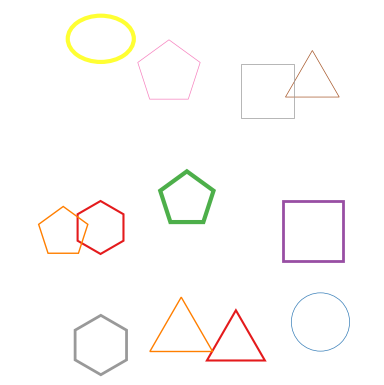[{"shape": "hexagon", "thickness": 1.5, "radius": 0.34, "center": [0.261, 0.409]}, {"shape": "triangle", "thickness": 1.5, "radius": 0.43, "center": [0.613, 0.107]}, {"shape": "circle", "thickness": 0.5, "radius": 0.38, "center": [0.832, 0.164]}, {"shape": "pentagon", "thickness": 3, "radius": 0.36, "center": [0.485, 0.482]}, {"shape": "square", "thickness": 2, "radius": 0.39, "center": [0.813, 0.399]}, {"shape": "pentagon", "thickness": 1, "radius": 0.34, "center": [0.164, 0.397]}, {"shape": "triangle", "thickness": 1, "radius": 0.47, "center": [0.471, 0.134]}, {"shape": "oval", "thickness": 3, "radius": 0.43, "center": [0.262, 0.899]}, {"shape": "triangle", "thickness": 0.5, "radius": 0.4, "center": [0.811, 0.788]}, {"shape": "pentagon", "thickness": 0.5, "radius": 0.43, "center": [0.439, 0.811]}, {"shape": "square", "thickness": 0.5, "radius": 0.35, "center": [0.694, 0.764]}, {"shape": "hexagon", "thickness": 2, "radius": 0.39, "center": [0.262, 0.104]}]